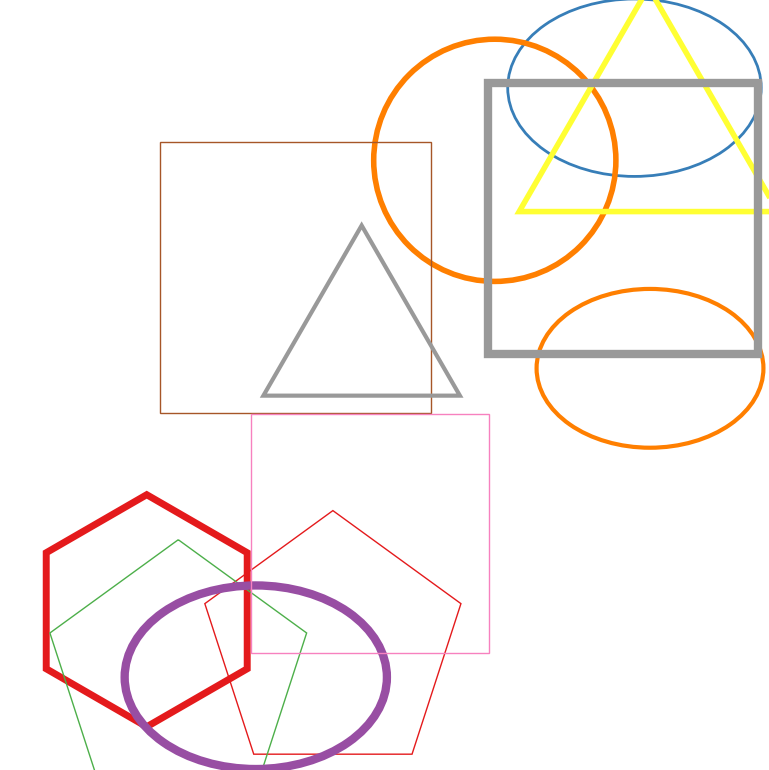[{"shape": "hexagon", "thickness": 2.5, "radius": 0.75, "center": [0.191, 0.207]}, {"shape": "pentagon", "thickness": 0.5, "radius": 0.87, "center": [0.432, 0.162]}, {"shape": "oval", "thickness": 1, "radius": 0.82, "center": [0.824, 0.886]}, {"shape": "pentagon", "thickness": 0.5, "radius": 0.88, "center": [0.232, 0.124]}, {"shape": "oval", "thickness": 3, "radius": 0.85, "center": [0.332, 0.12]}, {"shape": "circle", "thickness": 2, "radius": 0.79, "center": [0.643, 0.792]}, {"shape": "oval", "thickness": 1.5, "radius": 0.74, "center": [0.844, 0.522]}, {"shape": "triangle", "thickness": 2, "radius": 0.97, "center": [0.842, 0.822]}, {"shape": "square", "thickness": 0.5, "radius": 0.88, "center": [0.383, 0.64]}, {"shape": "square", "thickness": 0.5, "radius": 0.77, "center": [0.481, 0.307]}, {"shape": "square", "thickness": 3, "radius": 0.88, "center": [0.809, 0.716]}, {"shape": "triangle", "thickness": 1.5, "radius": 0.74, "center": [0.47, 0.56]}]